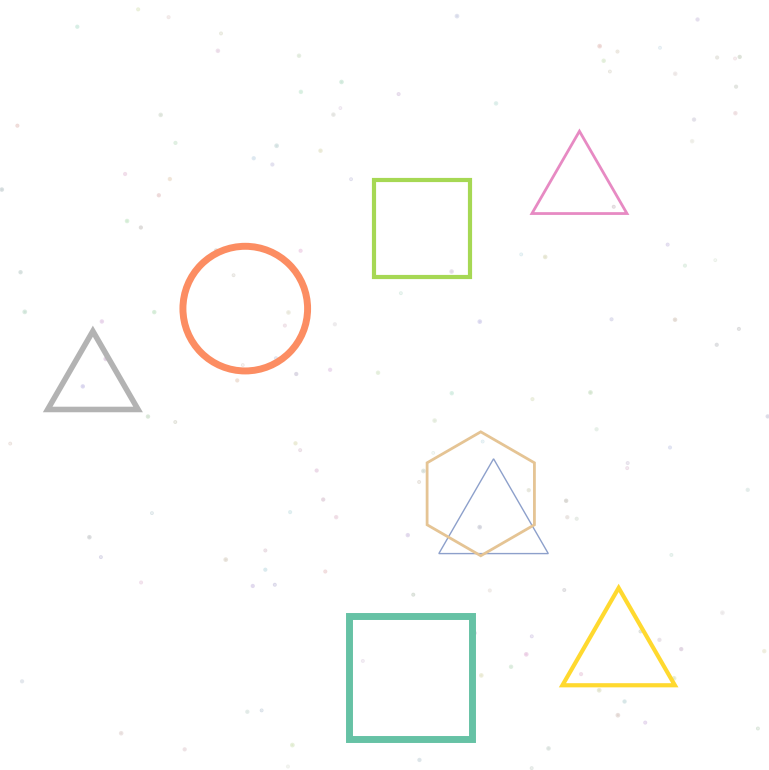[{"shape": "square", "thickness": 2.5, "radius": 0.4, "center": [0.533, 0.121]}, {"shape": "circle", "thickness": 2.5, "radius": 0.4, "center": [0.319, 0.599]}, {"shape": "triangle", "thickness": 0.5, "radius": 0.41, "center": [0.641, 0.322]}, {"shape": "triangle", "thickness": 1, "radius": 0.36, "center": [0.753, 0.758]}, {"shape": "square", "thickness": 1.5, "radius": 0.31, "center": [0.548, 0.703]}, {"shape": "triangle", "thickness": 1.5, "radius": 0.42, "center": [0.803, 0.152]}, {"shape": "hexagon", "thickness": 1, "radius": 0.4, "center": [0.624, 0.359]}, {"shape": "triangle", "thickness": 2, "radius": 0.34, "center": [0.121, 0.502]}]